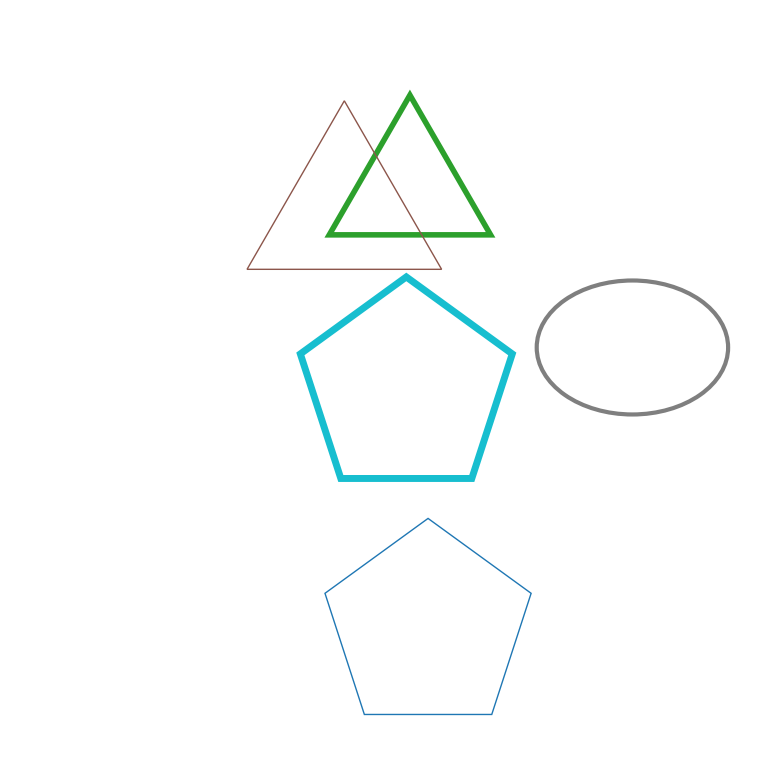[{"shape": "pentagon", "thickness": 0.5, "radius": 0.7, "center": [0.556, 0.186]}, {"shape": "triangle", "thickness": 2, "radius": 0.6, "center": [0.532, 0.755]}, {"shape": "triangle", "thickness": 0.5, "radius": 0.73, "center": [0.447, 0.723]}, {"shape": "oval", "thickness": 1.5, "radius": 0.62, "center": [0.821, 0.549]}, {"shape": "pentagon", "thickness": 2.5, "radius": 0.72, "center": [0.528, 0.496]}]